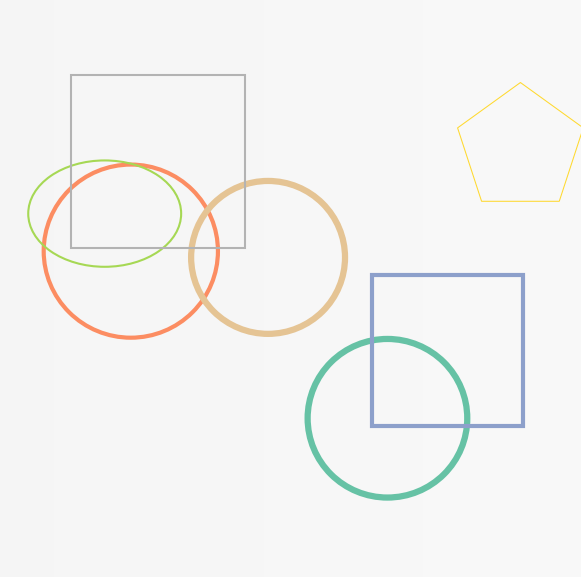[{"shape": "circle", "thickness": 3, "radius": 0.69, "center": [0.667, 0.275]}, {"shape": "circle", "thickness": 2, "radius": 0.75, "center": [0.225, 0.564]}, {"shape": "square", "thickness": 2, "radius": 0.65, "center": [0.77, 0.393]}, {"shape": "oval", "thickness": 1, "radius": 0.66, "center": [0.18, 0.629]}, {"shape": "pentagon", "thickness": 0.5, "radius": 0.57, "center": [0.895, 0.743]}, {"shape": "circle", "thickness": 3, "radius": 0.66, "center": [0.461, 0.553]}, {"shape": "square", "thickness": 1, "radius": 0.75, "center": [0.272, 0.719]}]